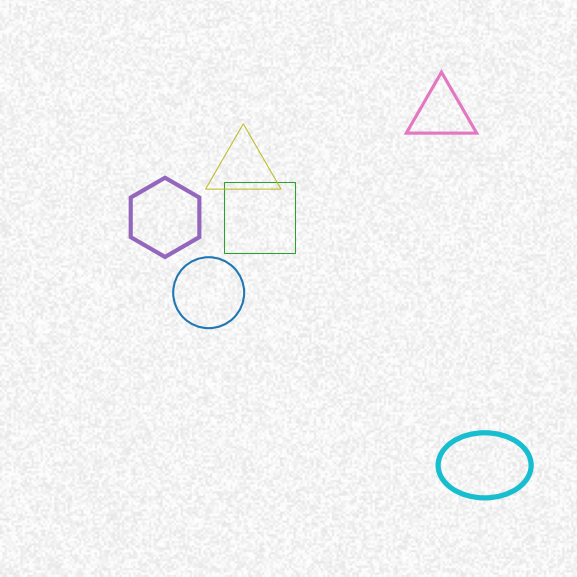[{"shape": "circle", "thickness": 1, "radius": 0.31, "center": [0.361, 0.492]}, {"shape": "square", "thickness": 0.5, "radius": 0.31, "center": [0.449, 0.623]}, {"shape": "hexagon", "thickness": 2, "radius": 0.34, "center": [0.286, 0.623]}, {"shape": "triangle", "thickness": 1.5, "radius": 0.35, "center": [0.764, 0.804]}, {"shape": "triangle", "thickness": 0.5, "radius": 0.38, "center": [0.421, 0.709]}, {"shape": "oval", "thickness": 2.5, "radius": 0.4, "center": [0.839, 0.193]}]